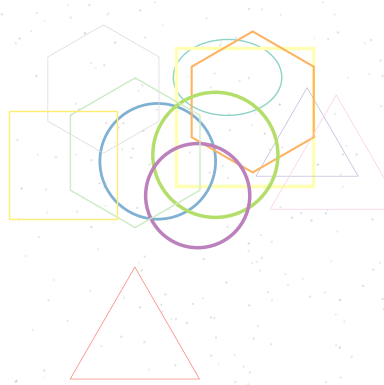[{"shape": "oval", "thickness": 1, "radius": 0.7, "center": [0.591, 0.799]}, {"shape": "square", "thickness": 2.5, "radius": 0.9, "center": [0.635, 0.695]}, {"shape": "triangle", "thickness": 0.5, "radius": 0.77, "center": [0.798, 0.619]}, {"shape": "triangle", "thickness": 0.5, "radius": 0.97, "center": [0.35, 0.112]}, {"shape": "circle", "thickness": 2, "radius": 0.75, "center": [0.41, 0.581]}, {"shape": "hexagon", "thickness": 1.5, "radius": 0.92, "center": [0.656, 0.735]}, {"shape": "circle", "thickness": 2.5, "radius": 0.81, "center": [0.559, 0.598]}, {"shape": "triangle", "thickness": 0.5, "radius": 0.99, "center": [0.873, 0.555]}, {"shape": "hexagon", "thickness": 0.5, "radius": 0.83, "center": [0.269, 0.769]}, {"shape": "circle", "thickness": 2.5, "radius": 0.68, "center": [0.514, 0.492]}, {"shape": "hexagon", "thickness": 1, "radius": 0.97, "center": [0.351, 0.603]}, {"shape": "square", "thickness": 1, "radius": 0.71, "center": [0.164, 0.572]}]